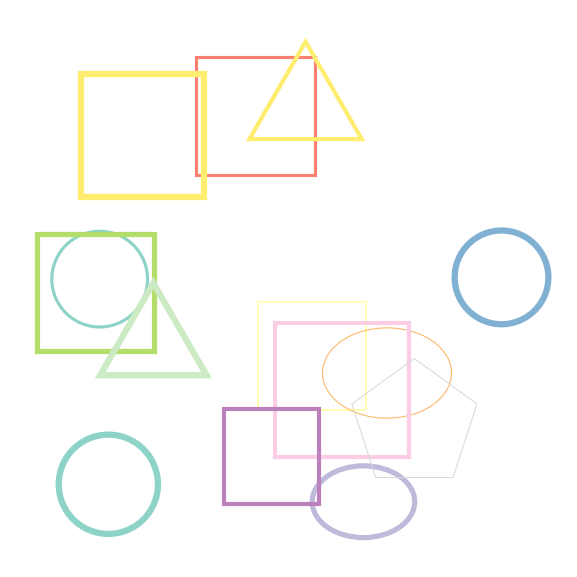[{"shape": "circle", "thickness": 3, "radius": 0.43, "center": [0.188, 0.161]}, {"shape": "circle", "thickness": 1.5, "radius": 0.41, "center": [0.173, 0.516]}, {"shape": "square", "thickness": 1, "radius": 0.47, "center": [0.54, 0.383]}, {"shape": "oval", "thickness": 2.5, "radius": 0.44, "center": [0.629, 0.13]}, {"shape": "square", "thickness": 1.5, "radius": 0.51, "center": [0.443, 0.798]}, {"shape": "circle", "thickness": 3, "radius": 0.41, "center": [0.868, 0.519]}, {"shape": "oval", "thickness": 0.5, "radius": 0.56, "center": [0.67, 0.353]}, {"shape": "square", "thickness": 2.5, "radius": 0.51, "center": [0.166, 0.492]}, {"shape": "square", "thickness": 2, "radius": 0.58, "center": [0.592, 0.323]}, {"shape": "pentagon", "thickness": 0.5, "radius": 0.57, "center": [0.718, 0.264]}, {"shape": "square", "thickness": 2, "radius": 0.41, "center": [0.47, 0.209]}, {"shape": "triangle", "thickness": 3, "radius": 0.53, "center": [0.266, 0.403]}, {"shape": "square", "thickness": 3, "radius": 0.53, "center": [0.247, 0.765]}, {"shape": "triangle", "thickness": 2, "radius": 0.56, "center": [0.529, 0.814]}]